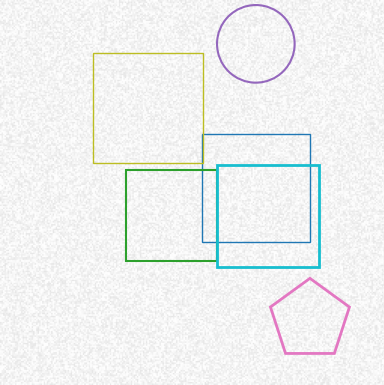[{"shape": "square", "thickness": 1, "radius": 0.7, "center": [0.665, 0.513]}, {"shape": "square", "thickness": 1.5, "radius": 0.6, "center": [0.445, 0.44]}, {"shape": "circle", "thickness": 1.5, "radius": 0.5, "center": [0.665, 0.886]}, {"shape": "pentagon", "thickness": 2, "radius": 0.54, "center": [0.805, 0.169]}, {"shape": "square", "thickness": 1, "radius": 0.71, "center": [0.385, 0.72]}, {"shape": "square", "thickness": 2, "radius": 0.66, "center": [0.697, 0.438]}]